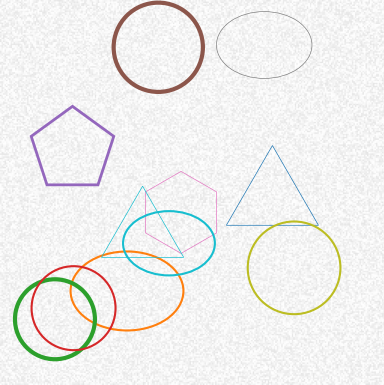[{"shape": "triangle", "thickness": 0.5, "radius": 0.69, "center": [0.708, 0.484]}, {"shape": "oval", "thickness": 1.5, "radius": 0.73, "center": [0.33, 0.244]}, {"shape": "circle", "thickness": 3, "radius": 0.52, "center": [0.143, 0.171]}, {"shape": "circle", "thickness": 1.5, "radius": 0.55, "center": [0.191, 0.2]}, {"shape": "pentagon", "thickness": 2, "radius": 0.56, "center": [0.188, 0.611]}, {"shape": "circle", "thickness": 3, "radius": 0.58, "center": [0.411, 0.877]}, {"shape": "hexagon", "thickness": 0.5, "radius": 0.53, "center": [0.47, 0.448]}, {"shape": "oval", "thickness": 0.5, "radius": 0.62, "center": [0.686, 0.883]}, {"shape": "circle", "thickness": 1.5, "radius": 0.6, "center": [0.764, 0.304]}, {"shape": "triangle", "thickness": 0.5, "radius": 0.62, "center": [0.37, 0.393]}, {"shape": "oval", "thickness": 1.5, "radius": 0.6, "center": [0.439, 0.368]}]